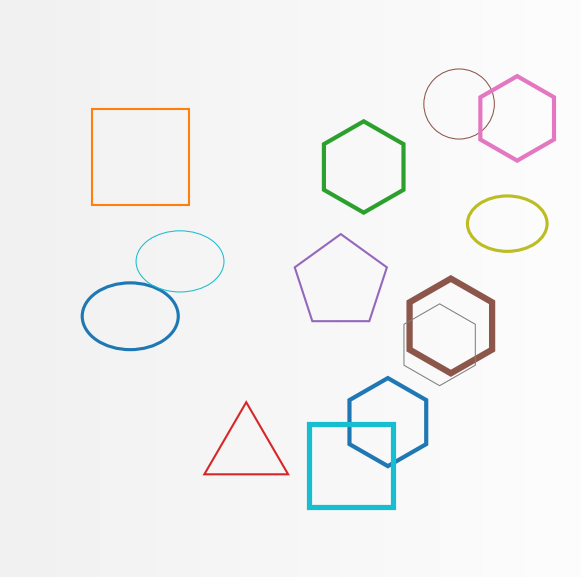[{"shape": "oval", "thickness": 1.5, "radius": 0.41, "center": [0.224, 0.452]}, {"shape": "hexagon", "thickness": 2, "radius": 0.38, "center": [0.667, 0.268]}, {"shape": "square", "thickness": 1, "radius": 0.42, "center": [0.242, 0.727]}, {"shape": "hexagon", "thickness": 2, "radius": 0.4, "center": [0.626, 0.71]}, {"shape": "triangle", "thickness": 1, "radius": 0.42, "center": [0.424, 0.219]}, {"shape": "pentagon", "thickness": 1, "radius": 0.42, "center": [0.586, 0.51]}, {"shape": "circle", "thickness": 0.5, "radius": 0.3, "center": [0.79, 0.819]}, {"shape": "hexagon", "thickness": 3, "radius": 0.41, "center": [0.776, 0.435]}, {"shape": "hexagon", "thickness": 2, "radius": 0.37, "center": [0.89, 0.794]}, {"shape": "hexagon", "thickness": 0.5, "radius": 0.35, "center": [0.756, 0.402]}, {"shape": "oval", "thickness": 1.5, "radius": 0.34, "center": [0.873, 0.612]}, {"shape": "square", "thickness": 2.5, "radius": 0.36, "center": [0.604, 0.193]}, {"shape": "oval", "thickness": 0.5, "radius": 0.38, "center": [0.31, 0.546]}]